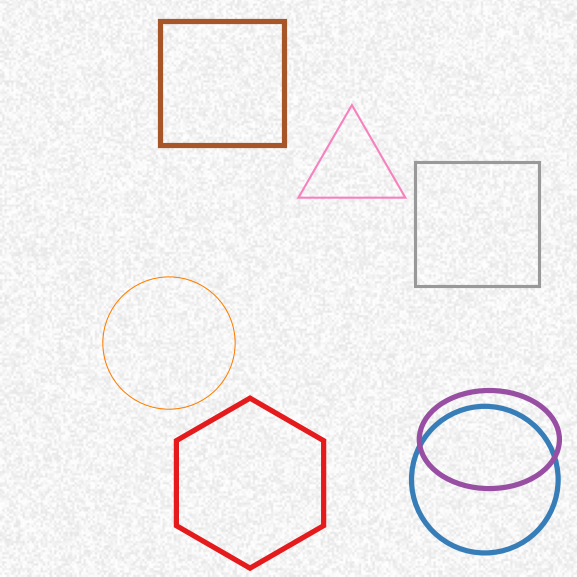[{"shape": "hexagon", "thickness": 2.5, "radius": 0.74, "center": [0.433, 0.162]}, {"shape": "circle", "thickness": 2.5, "radius": 0.63, "center": [0.84, 0.169]}, {"shape": "oval", "thickness": 2.5, "radius": 0.61, "center": [0.847, 0.238]}, {"shape": "circle", "thickness": 0.5, "radius": 0.57, "center": [0.293, 0.405]}, {"shape": "square", "thickness": 2.5, "radius": 0.54, "center": [0.384, 0.855]}, {"shape": "triangle", "thickness": 1, "radius": 0.53, "center": [0.609, 0.71]}, {"shape": "square", "thickness": 1.5, "radius": 0.54, "center": [0.827, 0.611]}]